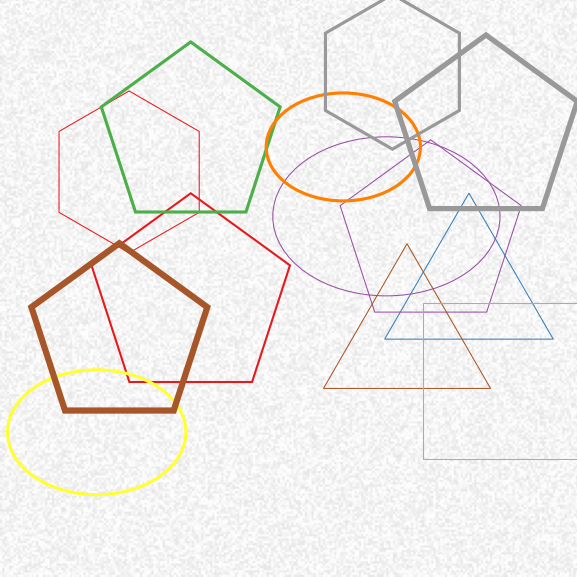[{"shape": "hexagon", "thickness": 0.5, "radius": 0.7, "center": [0.224, 0.701]}, {"shape": "pentagon", "thickness": 1, "radius": 0.9, "center": [0.33, 0.484]}, {"shape": "triangle", "thickness": 0.5, "radius": 0.84, "center": [0.812, 0.496]}, {"shape": "pentagon", "thickness": 1.5, "radius": 0.81, "center": [0.33, 0.764]}, {"shape": "pentagon", "thickness": 0.5, "radius": 0.82, "center": [0.746, 0.592]}, {"shape": "oval", "thickness": 0.5, "radius": 0.98, "center": [0.669, 0.625]}, {"shape": "oval", "thickness": 1.5, "radius": 0.67, "center": [0.594, 0.745]}, {"shape": "oval", "thickness": 1.5, "radius": 0.77, "center": [0.167, 0.251]}, {"shape": "triangle", "thickness": 0.5, "radius": 0.84, "center": [0.705, 0.41]}, {"shape": "pentagon", "thickness": 3, "radius": 0.8, "center": [0.207, 0.418]}, {"shape": "square", "thickness": 0.5, "radius": 0.68, "center": [0.868, 0.339]}, {"shape": "pentagon", "thickness": 2.5, "radius": 0.83, "center": [0.842, 0.772]}, {"shape": "hexagon", "thickness": 1.5, "radius": 0.67, "center": [0.679, 0.875]}]